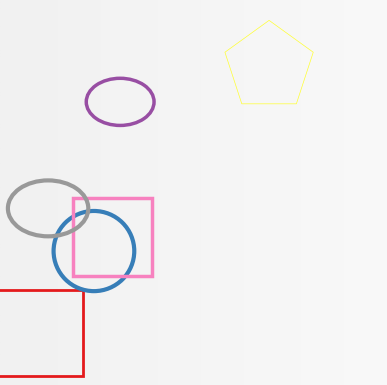[{"shape": "square", "thickness": 2, "radius": 0.55, "center": [0.104, 0.135]}, {"shape": "circle", "thickness": 3, "radius": 0.52, "center": [0.242, 0.348]}, {"shape": "oval", "thickness": 2.5, "radius": 0.44, "center": [0.31, 0.735]}, {"shape": "pentagon", "thickness": 0.5, "radius": 0.6, "center": [0.694, 0.827]}, {"shape": "square", "thickness": 2.5, "radius": 0.51, "center": [0.291, 0.385]}, {"shape": "oval", "thickness": 3, "radius": 0.52, "center": [0.124, 0.459]}]